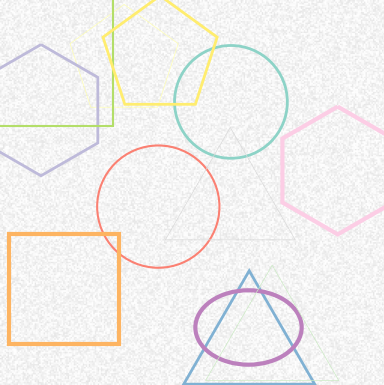[{"shape": "circle", "thickness": 2, "radius": 0.73, "center": [0.6, 0.735]}, {"shape": "pentagon", "thickness": 0.5, "radius": 0.74, "center": [0.322, 0.841]}, {"shape": "hexagon", "thickness": 2, "radius": 0.85, "center": [0.106, 0.714]}, {"shape": "circle", "thickness": 1.5, "radius": 0.79, "center": [0.411, 0.463]}, {"shape": "triangle", "thickness": 2, "radius": 0.98, "center": [0.647, 0.1]}, {"shape": "square", "thickness": 3, "radius": 0.71, "center": [0.165, 0.25]}, {"shape": "square", "thickness": 1.5, "radius": 0.9, "center": [0.113, 0.853]}, {"shape": "hexagon", "thickness": 3, "radius": 0.83, "center": [0.877, 0.557]}, {"shape": "triangle", "thickness": 0.5, "radius": 0.97, "center": [0.598, 0.474]}, {"shape": "oval", "thickness": 3, "radius": 0.69, "center": [0.645, 0.149]}, {"shape": "triangle", "thickness": 0.5, "radius": 1.0, "center": [0.707, 0.111]}, {"shape": "pentagon", "thickness": 2, "radius": 0.78, "center": [0.416, 0.855]}]